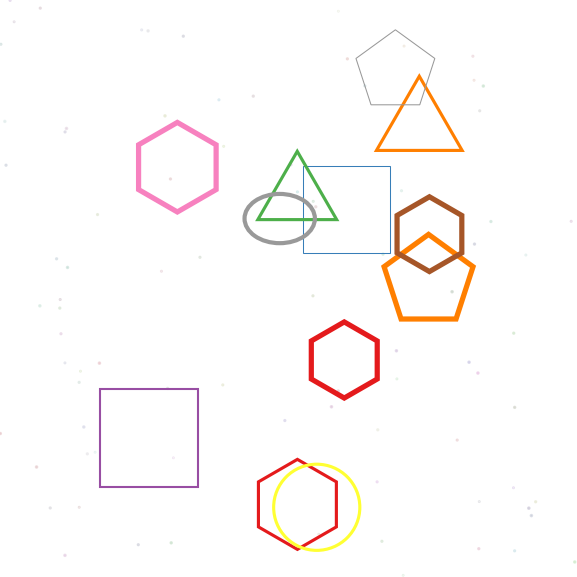[{"shape": "hexagon", "thickness": 1.5, "radius": 0.39, "center": [0.515, 0.126]}, {"shape": "hexagon", "thickness": 2.5, "radius": 0.33, "center": [0.596, 0.376]}, {"shape": "square", "thickness": 0.5, "radius": 0.38, "center": [0.601, 0.636]}, {"shape": "triangle", "thickness": 1.5, "radius": 0.39, "center": [0.515, 0.658]}, {"shape": "square", "thickness": 1, "radius": 0.42, "center": [0.258, 0.241]}, {"shape": "pentagon", "thickness": 2.5, "radius": 0.4, "center": [0.742, 0.512]}, {"shape": "triangle", "thickness": 1.5, "radius": 0.43, "center": [0.726, 0.781]}, {"shape": "circle", "thickness": 1.5, "radius": 0.37, "center": [0.548, 0.121]}, {"shape": "hexagon", "thickness": 2.5, "radius": 0.32, "center": [0.744, 0.594]}, {"shape": "hexagon", "thickness": 2.5, "radius": 0.39, "center": [0.307, 0.71]}, {"shape": "pentagon", "thickness": 0.5, "radius": 0.36, "center": [0.685, 0.876]}, {"shape": "oval", "thickness": 2, "radius": 0.3, "center": [0.484, 0.621]}]